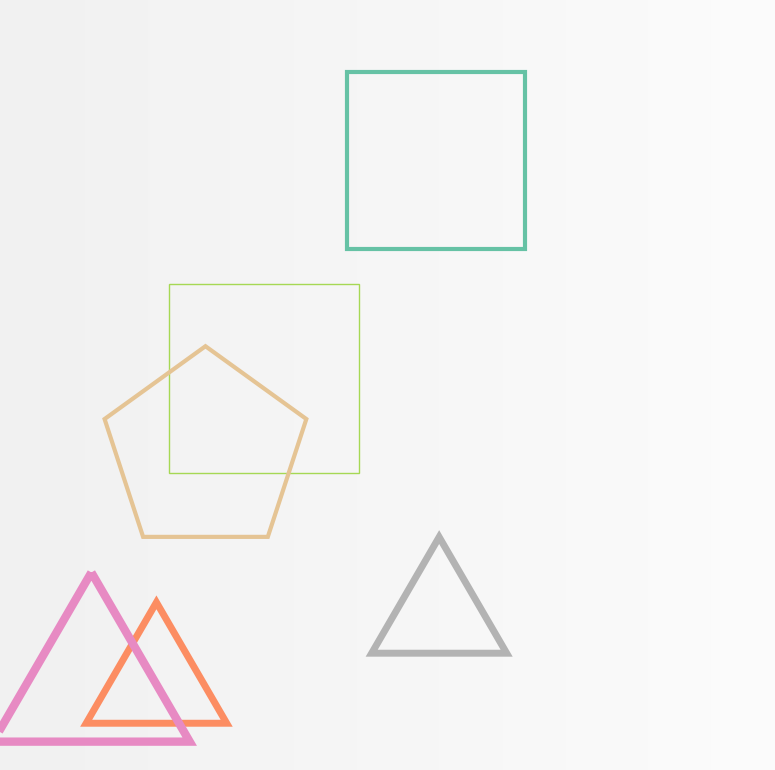[{"shape": "square", "thickness": 1.5, "radius": 0.58, "center": [0.563, 0.792]}, {"shape": "triangle", "thickness": 2.5, "radius": 0.52, "center": [0.202, 0.113]}, {"shape": "triangle", "thickness": 3, "radius": 0.73, "center": [0.118, 0.11]}, {"shape": "square", "thickness": 0.5, "radius": 0.61, "center": [0.34, 0.508]}, {"shape": "pentagon", "thickness": 1.5, "radius": 0.68, "center": [0.265, 0.413]}, {"shape": "triangle", "thickness": 2.5, "radius": 0.5, "center": [0.567, 0.202]}]